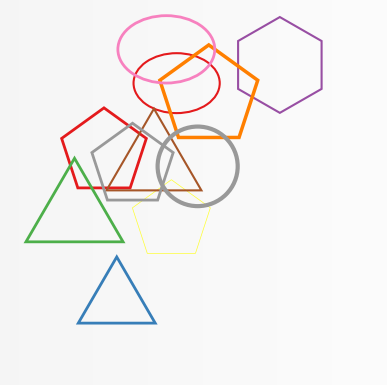[{"shape": "oval", "thickness": 1.5, "radius": 0.56, "center": [0.456, 0.784]}, {"shape": "pentagon", "thickness": 2, "radius": 0.57, "center": [0.268, 0.605]}, {"shape": "triangle", "thickness": 2, "radius": 0.57, "center": [0.301, 0.218]}, {"shape": "triangle", "thickness": 2, "radius": 0.72, "center": [0.192, 0.444]}, {"shape": "hexagon", "thickness": 1.5, "radius": 0.62, "center": [0.722, 0.831]}, {"shape": "pentagon", "thickness": 2.5, "radius": 0.66, "center": [0.539, 0.75]}, {"shape": "pentagon", "thickness": 0.5, "radius": 0.53, "center": [0.442, 0.427]}, {"shape": "triangle", "thickness": 1.5, "radius": 0.71, "center": [0.397, 0.576]}, {"shape": "oval", "thickness": 2, "radius": 0.63, "center": [0.429, 0.872]}, {"shape": "circle", "thickness": 3, "radius": 0.52, "center": [0.51, 0.568]}, {"shape": "pentagon", "thickness": 2, "radius": 0.55, "center": [0.342, 0.57]}]